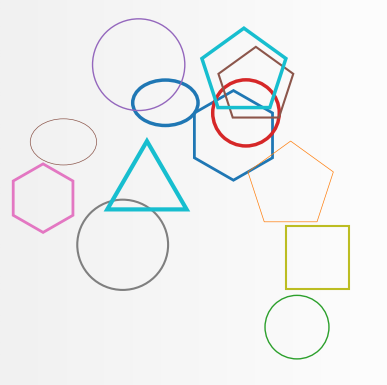[{"shape": "hexagon", "thickness": 2, "radius": 0.58, "center": [0.602, 0.648]}, {"shape": "oval", "thickness": 2.5, "radius": 0.42, "center": [0.427, 0.733]}, {"shape": "pentagon", "thickness": 0.5, "radius": 0.58, "center": [0.75, 0.518]}, {"shape": "circle", "thickness": 1, "radius": 0.41, "center": [0.766, 0.15]}, {"shape": "circle", "thickness": 2.5, "radius": 0.43, "center": [0.635, 0.707]}, {"shape": "circle", "thickness": 1, "radius": 0.6, "center": [0.358, 0.832]}, {"shape": "pentagon", "thickness": 1.5, "radius": 0.51, "center": [0.66, 0.777]}, {"shape": "oval", "thickness": 0.5, "radius": 0.43, "center": [0.164, 0.631]}, {"shape": "hexagon", "thickness": 2, "radius": 0.44, "center": [0.111, 0.485]}, {"shape": "circle", "thickness": 1.5, "radius": 0.59, "center": [0.317, 0.364]}, {"shape": "square", "thickness": 1.5, "radius": 0.4, "center": [0.82, 0.331]}, {"shape": "pentagon", "thickness": 2.5, "radius": 0.57, "center": [0.629, 0.813]}, {"shape": "triangle", "thickness": 3, "radius": 0.59, "center": [0.379, 0.515]}]